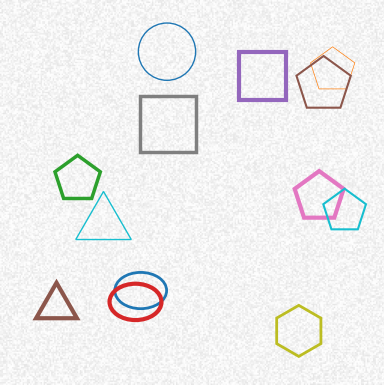[{"shape": "circle", "thickness": 1, "radius": 0.37, "center": [0.434, 0.866]}, {"shape": "oval", "thickness": 2, "radius": 0.34, "center": [0.365, 0.245]}, {"shape": "pentagon", "thickness": 0.5, "radius": 0.3, "center": [0.864, 0.818]}, {"shape": "pentagon", "thickness": 2.5, "radius": 0.31, "center": [0.202, 0.535]}, {"shape": "oval", "thickness": 3, "radius": 0.34, "center": [0.352, 0.216]}, {"shape": "square", "thickness": 3, "radius": 0.31, "center": [0.682, 0.803]}, {"shape": "triangle", "thickness": 3, "radius": 0.31, "center": [0.147, 0.204]}, {"shape": "pentagon", "thickness": 1.5, "radius": 0.37, "center": [0.841, 0.78]}, {"shape": "pentagon", "thickness": 3, "radius": 0.33, "center": [0.829, 0.489]}, {"shape": "square", "thickness": 2.5, "radius": 0.36, "center": [0.435, 0.678]}, {"shape": "hexagon", "thickness": 2, "radius": 0.33, "center": [0.776, 0.141]}, {"shape": "pentagon", "thickness": 1.5, "radius": 0.29, "center": [0.895, 0.452]}, {"shape": "triangle", "thickness": 1, "radius": 0.42, "center": [0.269, 0.419]}]